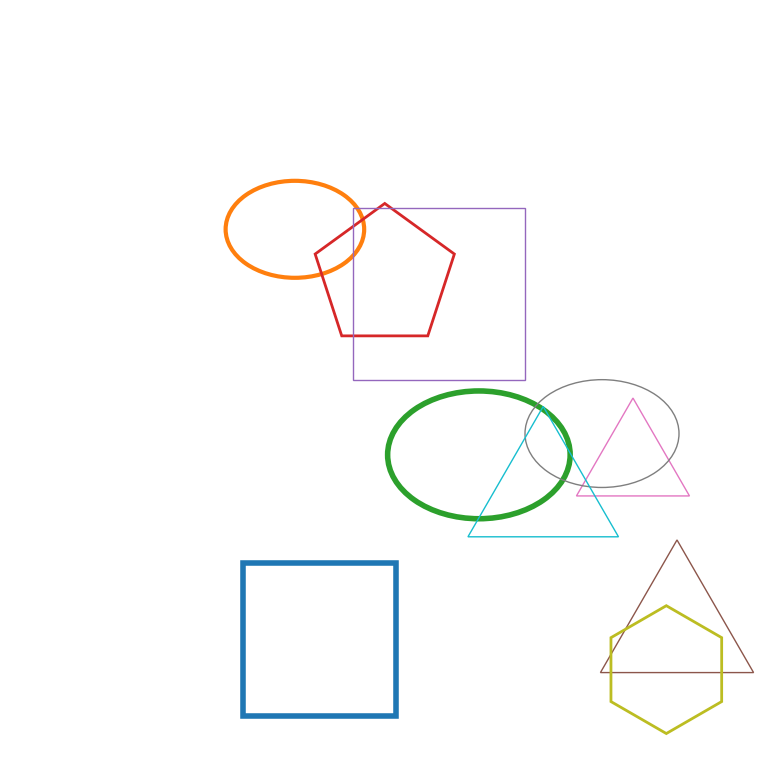[{"shape": "square", "thickness": 2, "radius": 0.5, "center": [0.415, 0.169]}, {"shape": "oval", "thickness": 1.5, "radius": 0.45, "center": [0.383, 0.702]}, {"shape": "oval", "thickness": 2, "radius": 0.59, "center": [0.622, 0.409]}, {"shape": "pentagon", "thickness": 1, "radius": 0.48, "center": [0.5, 0.641]}, {"shape": "square", "thickness": 0.5, "radius": 0.56, "center": [0.57, 0.618]}, {"shape": "triangle", "thickness": 0.5, "radius": 0.57, "center": [0.879, 0.184]}, {"shape": "triangle", "thickness": 0.5, "radius": 0.42, "center": [0.822, 0.398]}, {"shape": "oval", "thickness": 0.5, "radius": 0.5, "center": [0.782, 0.437]}, {"shape": "hexagon", "thickness": 1, "radius": 0.42, "center": [0.865, 0.13]}, {"shape": "triangle", "thickness": 0.5, "radius": 0.56, "center": [0.705, 0.359]}]